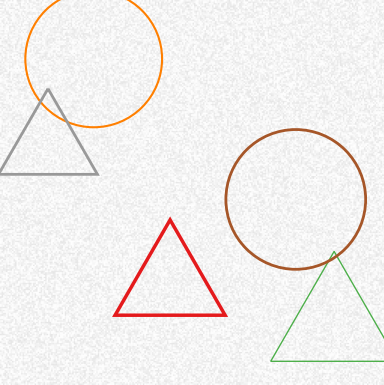[{"shape": "triangle", "thickness": 2.5, "radius": 0.83, "center": [0.442, 0.264]}, {"shape": "triangle", "thickness": 1, "radius": 0.95, "center": [0.868, 0.157]}, {"shape": "circle", "thickness": 1.5, "radius": 0.89, "center": [0.243, 0.847]}, {"shape": "circle", "thickness": 2, "radius": 0.91, "center": [0.768, 0.482]}, {"shape": "triangle", "thickness": 2, "radius": 0.74, "center": [0.125, 0.621]}]